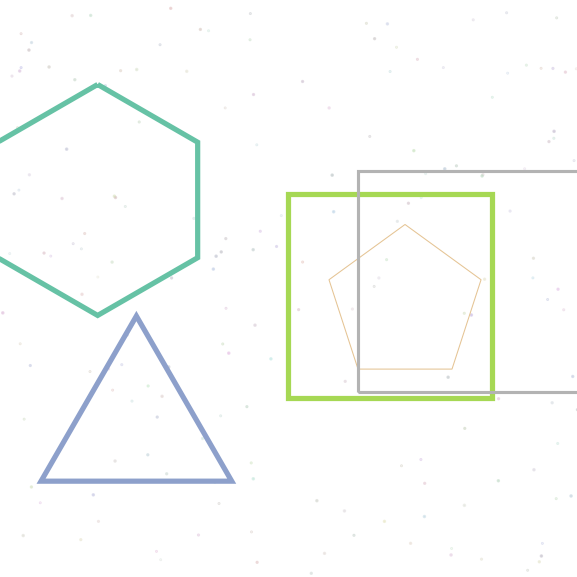[{"shape": "hexagon", "thickness": 2.5, "radius": 1.0, "center": [0.169, 0.653]}, {"shape": "triangle", "thickness": 2.5, "radius": 0.95, "center": [0.236, 0.261]}, {"shape": "square", "thickness": 2.5, "radius": 0.88, "center": [0.675, 0.487]}, {"shape": "pentagon", "thickness": 0.5, "radius": 0.69, "center": [0.701, 0.472]}, {"shape": "square", "thickness": 1.5, "radius": 0.96, "center": [0.812, 0.512]}]